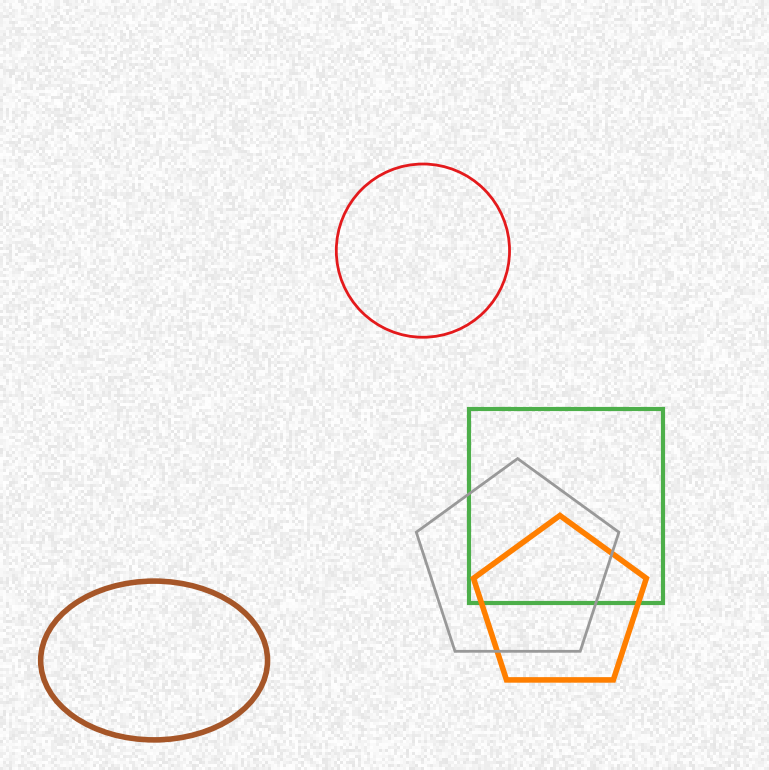[{"shape": "circle", "thickness": 1, "radius": 0.56, "center": [0.549, 0.675]}, {"shape": "square", "thickness": 1.5, "radius": 0.63, "center": [0.735, 0.343]}, {"shape": "pentagon", "thickness": 2, "radius": 0.59, "center": [0.727, 0.212]}, {"shape": "oval", "thickness": 2, "radius": 0.74, "center": [0.2, 0.142]}, {"shape": "pentagon", "thickness": 1, "radius": 0.69, "center": [0.672, 0.266]}]